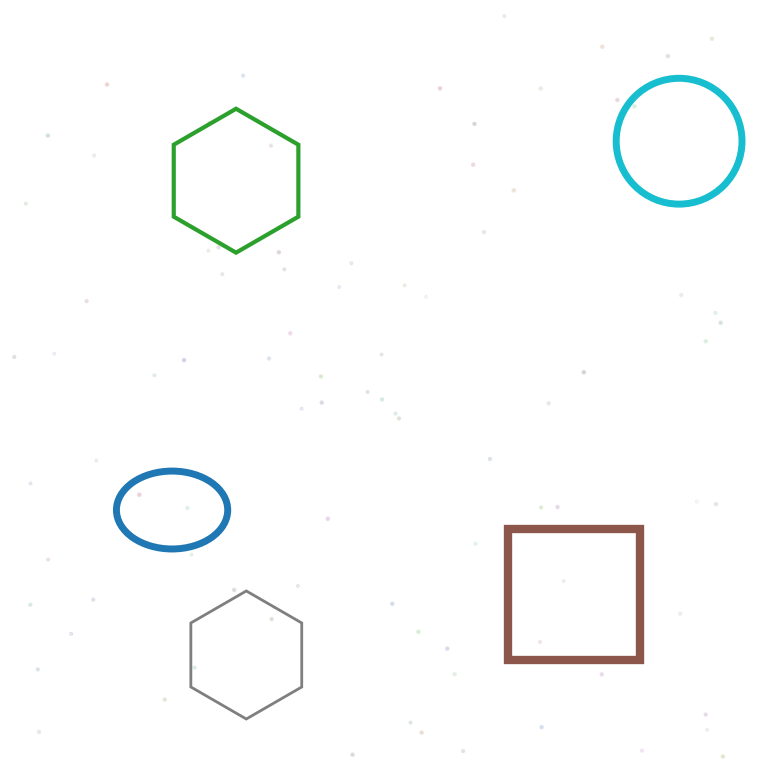[{"shape": "oval", "thickness": 2.5, "radius": 0.36, "center": [0.223, 0.338]}, {"shape": "hexagon", "thickness": 1.5, "radius": 0.47, "center": [0.307, 0.765]}, {"shape": "square", "thickness": 3, "radius": 0.43, "center": [0.745, 0.228]}, {"shape": "hexagon", "thickness": 1, "radius": 0.42, "center": [0.32, 0.149]}, {"shape": "circle", "thickness": 2.5, "radius": 0.41, "center": [0.882, 0.817]}]